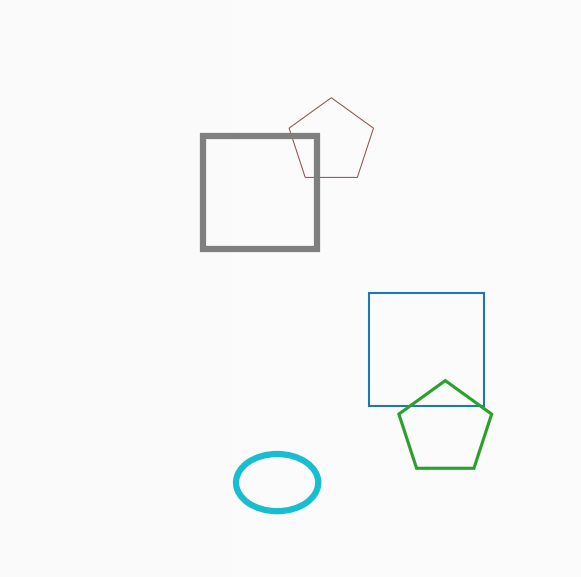[{"shape": "square", "thickness": 1, "radius": 0.49, "center": [0.734, 0.393]}, {"shape": "pentagon", "thickness": 1.5, "radius": 0.42, "center": [0.766, 0.256]}, {"shape": "pentagon", "thickness": 0.5, "radius": 0.38, "center": [0.57, 0.754]}, {"shape": "square", "thickness": 3, "radius": 0.49, "center": [0.448, 0.666]}, {"shape": "oval", "thickness": 3, "radius": 0.35, "center": [0.477, 0.164]}]